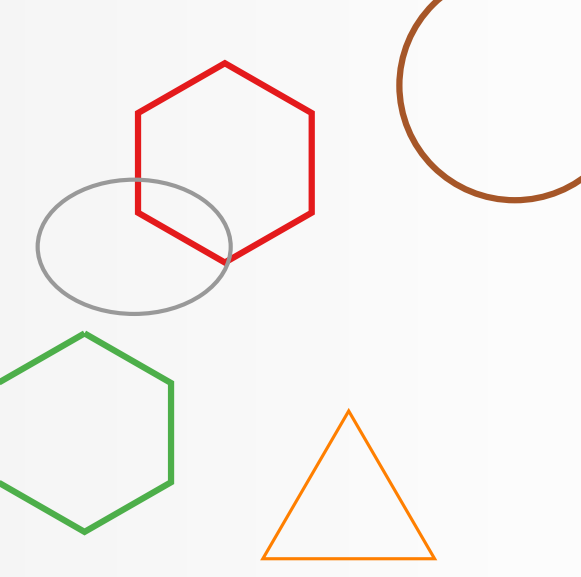[{"shape": "hexagon", "thickness": 3, "radius": 0.86, "center": [0.387, 0.717]}, {"shape": "hexagon", "thickness": 3, "radius": 0.86, "center": [0.145, 0.25]}, {"shape": "triangle", "thickness": 1.5, "radius": 0.85, "center": [0.6, 0.117]}, {"shape": "circle", "thickness": 3, "radius": 0.99, "center": [0.886, 0.851]}, {"shape": "oval", "thickness": 2, "radius": 0.83, "center": [0.231, 0.572]}]